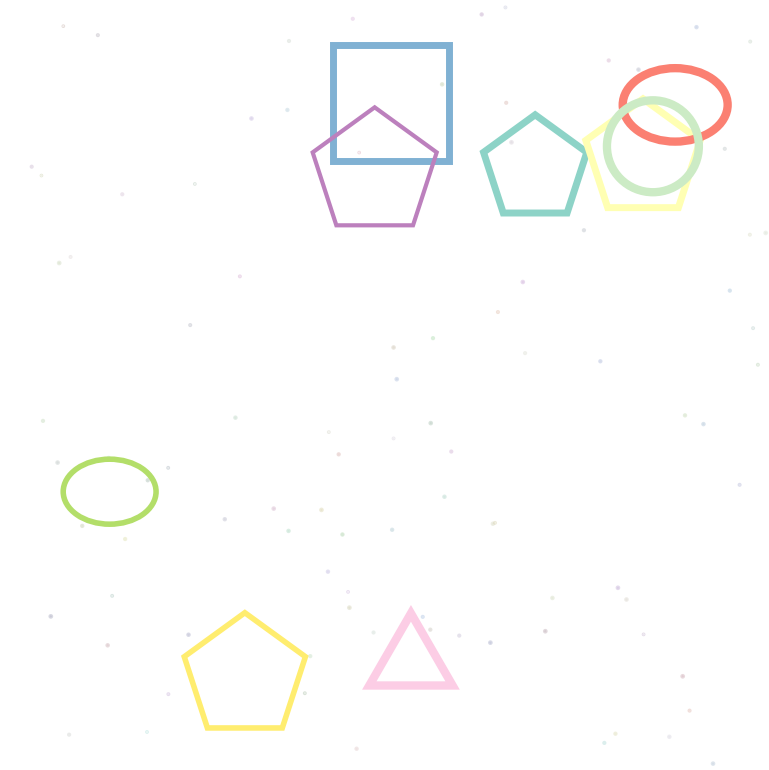[{"shape": "pentagon", "thickness": 2.5, "radius": 0.35, "center": [0.695, 0.78]}, {"shape": "pentagon", "thickness": 2.5, "radius": 0.39, "center": [0.835, 0.794]}, {"shape": "oval", "thickness": 3, "radius": 0.34, "center": [0.877, 0.864]}, {"shape": "square", "thickness": 2.5, "radius": 0.38, "center": [0.508, 0.866]}, {"shape": "oval", "thickness": 2, "radius": 0.3, "center": [0.142, 0.361]}, {"shape": "triangle", "thickness": 3, "radius": 0.31, "center": [0.534, 0.141]}, {"shape": "pentagon", "thickness": 1.5, "radius": 0.42, "center": [0.487, 0.776]}, {"shape": "circle", "thickness": 3, "radius": 0.3, "center": [0.848, 0.81]}, {"shape": "pentagon", "thickness": 2, "radius": 0.41, "center": [0.318, 0.122]}]